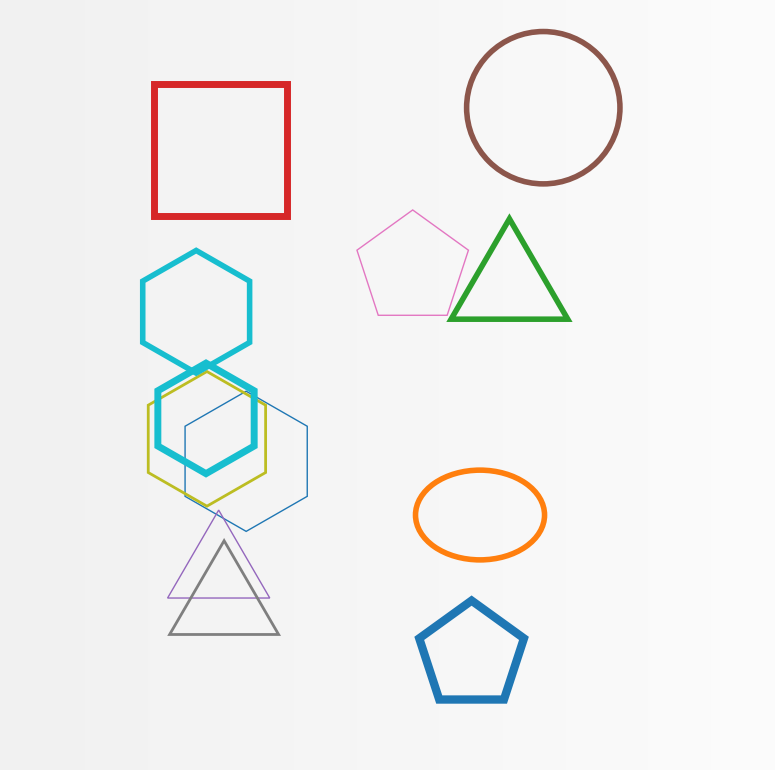[{"shape": "hexagon", "thickness": 0.5, "radius": 0.46, "center": [0.318, 0.401]}, {"shape": "pentagon", "thickness": 3, "radius": 0.36, "center": [0.609, 0.149]}, {"shape": "oval", "thickness": 2, "radius": 0.42, "center": [0.619, 0.331]}, {"shape": "triangle", "thickness": 2, "radius": 0.43, "center": [0.657, 0.629]}, {"shape": "square", "thickness": 2.5, "radius": 0.43, "center": [0.285, 0.805]}, {"shape": "triangle", "thickness": 0.5, "radius": 0.38, "center": [0.282, 0.261]}, {"shape": "circle", "thickness": 2, "radius": 0.49, "center": [0.701, 0.86]}, {"shape": "pentagon", "thickness": 0.5, "radius": 0.38, "center": [0.533, 0.652]}, {"shape": "triangle", "thickness": 1, "radius": 0.41, "center": [0.289, 0.217]}, {"shape": "hexagon", "thickness": 1, "radius": 0.44, "center": [0.267, 0.43]}, {"shape": "hexagon", "thickness": 2, "radius": 0.4, "center": [0.253, 0.595]}, {"shape": "hexagon", "thickness": 2.5, "radius": 0.36, "center": [0.266, 0.457]}]